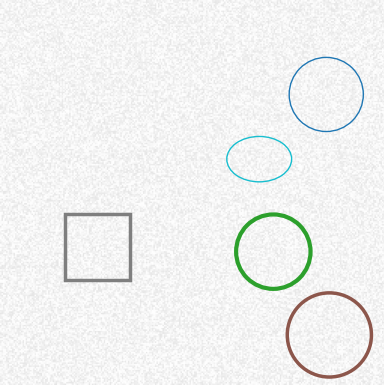[{"shape": "circle", "thickness": 1, "radius": 0.48, "center": [0.847, 0.755]}, {"shape": "circle", "thickness": 3, "radius": 0.48, "center": [0.71, 0.346]}, {"shape": "circle", "thickness": 2.5, "radius": 0.55, "center": [0.855, 0.13]}, {"shape": "square", "thickness": 2.5, "radius": 0.42, "center": [0.253, 0.358]}, {"shape": "oval", "thickness": 1, "radius": 0.42, "center": [0.673, 0.587]}]